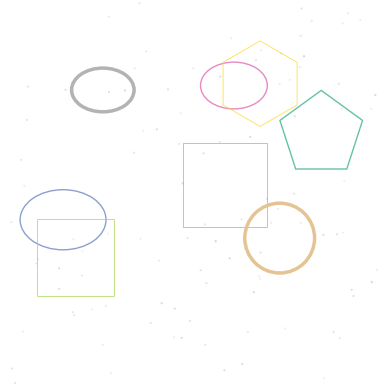[{"shape": "pentagon", "thickness": 1, "radius": 0.56, "center": [0.834, 0.652]}, {"shape": "square", "thickness": 0.5, "radius": 0.54, "center": [0.584, 0.52]}, {"shape": "oval", "thickness": 1, "radius": 0.56, "center": [0.164, 0.429]}, {"shape": "oval", "thickness": 1, "radius": 0.43, "center": [0.608, 0.778]}, {"shape": "square", "thickness": 0.5, "radius": 0.5, "center": [0.197, 0.331]}, {"shape": "hexagon", "thickness": 0.5, "radius": 0.56, "center": [0.676, 0.783]}, {"shape": "circle", "thickness": 2.5, "radius": 0.45, "center": [0.726, 0.382]}, {"shape": "oval", "thickness": 2.5, "radius": 0.41, "center": [0.267, 0.766]}]